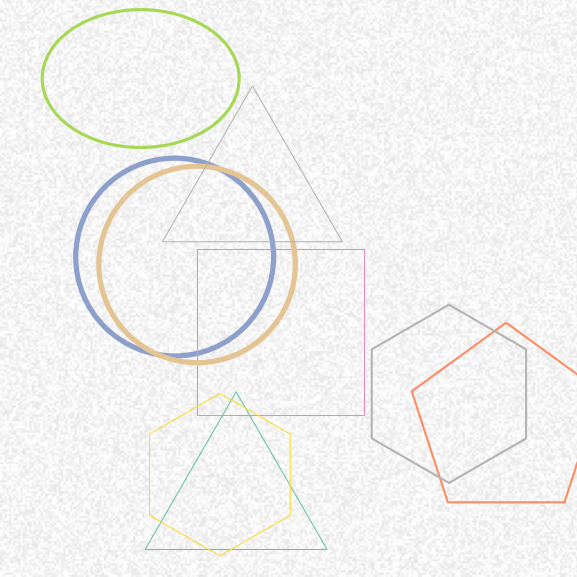[{"shape": "triangle", "thickness": 0.5, "radius": 0.91, "center": [0.409, 0.139]}, {"shape": "pentagon", "thickness": 1, "radius": 0.86, "center": [0.876, 0.268]}, {"shape": "circle", "thickness": 2.5, "radius": 0.86, "center": [0.302, 0.554]}, {"shape": "square", "thickness": 0.5, "radius": 0.72, "center": [0.486, 0.425]}, {"shape": "oval", "thickness": 1.5, "radius": 0.85, "center": [0.244, 0.863]}, {"shape": "hexagon", "thickness": 0.5, "radius": 0.7, "center": [0.381, 0.177]}, {"shape": "circle", "thickness": 2.5, "radius": 0.85, "center": [0.341, 0.541]}, {"shape": "hexagon", "thickness": 1, "radius": 0.77, "center": [0.777, 0.317]}, {"shape": "triangle", "thickness": 0.5, "radius": 0.9, "center": [0.437, 0.67]}]